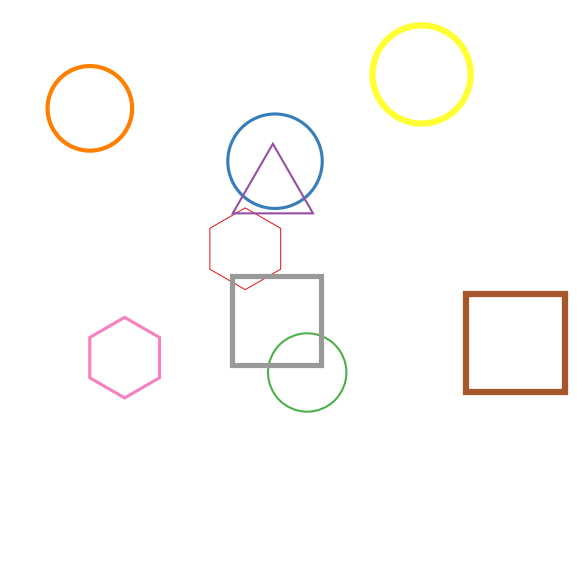[{"shape": "hexagon", "thickness": 0.5, "radius": 0.35, "center": [0.425, 0.568]}, {"shape": "circle", "thickness": 1.5, "radius": 0.41, "center": [0.476, 0.72]}, {"shape": "circle", "thickness": 1, "radius": 0.34, "center": [0.532, 0.354]}, {"shape": "triangle", "thickness": 1, "radius": 0.4, "center": [0.473, 0.67]}, {"shape": "circle", "thickness": 2, "radius": 0.37, "center": [0.156, 0.812]}, {"shape": "circle", "thickness": 3, "radius": 0.43, "center": [0.73, 0.87]}, {"shape": "square", "thickness": 3, "radius": 0.42, "center": [0.893, 0.405]}, {"shape": "hexagon", "thickness": 1.5, "radius": 0.35, "center": [0.216, 0.38]}, {"shape": "square", "thickness": 2.5, "radius": 0.38, "center": [0.478, 0.444]}]